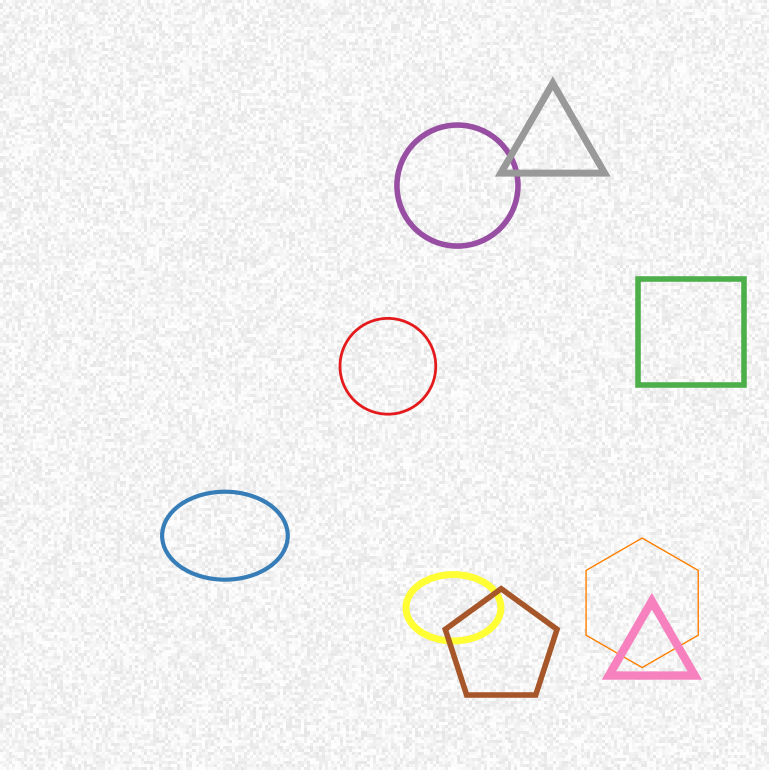[{"shape": "circle", "thickness": 1, "radius": 0.31, "center": [0.504, 0.524]}, {"shape": "oval", "thickness": 1.5, "radius": 0.41, "center": [0.292, 0.304]}, {"shape": "square", "thickness": 2, "radius": 0.34, "center": [0.897, 0.568]}, {"shape": "circle", "thickness": 2, "radius": 0.39, "center": [0.594, 0.759]}, {"shape": "hexagon", "thickness": 0.5, "radius": 0.42, "center": [0.834, 0.217]}, {"shape": "oval", "thickness": 2.5, "radius": 0.31, "center": [0.589, 0.211]}, {"shape": "pentagon", "thickness": 2, "radius": 0.38, "center": [0.651, 0.159]}, {"shape": "triangle", "thickness": 3, "radius": 0.32, "center": [0.847, 0.155]}, {"shape": "triangle", "thickness": 2.5, "radius": 0.39, "center": [0.718, 0.814]}]